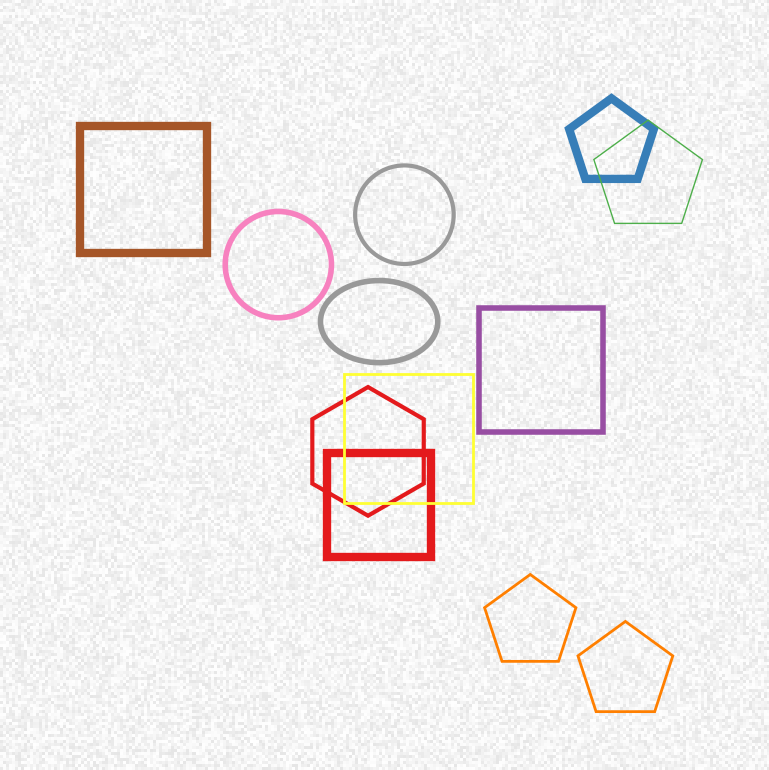[{"shape": "square", "thickness": 3, "radius": 0.34, "center": [0.492, 0.345]}, {"shape": "hexagon", "thickness": 1.5, "radius": 0.42, "center": [0.478, 0.414]}, {"shape": "pentagon", "thickness": 3, "radius": 0.29, "center": [0.794, 0.814]}, {"shape": "pentagon", "thickness": 0.5, "radius": 0.37, "center": [0.842, 0.77]}, {"shape": "square", "thickness": 2, "radius": 0.4, "center": [0.702, 0.519]}, {"shape": "pentagon", "thickness": 1, "radius": 0.31, "center": [0.689, 0.192]}, {"shape": "pentagon", "thickness": 1, "radius": 0.32, "center": [0.812, 0.128]}, {"shape": "square", "thickness": 1, "radius": 0.42, "center": [0.53, 0.431]}, {"shape": "square", "thickness": 3, "radius": 0.41, "center": [0.187, 0.754]}, {"shape": "circle", "thickness": 2, "radius": 0.34, "center": [0.361, 0.656]}, {"shape": "circle", "thickness": 1.5, "radius": 0.32, "center": [0.525, 0.721]}, {"shape": "oval", "thickness": 2, "radius": 0.38, "center": [0.492, 0.582]}]